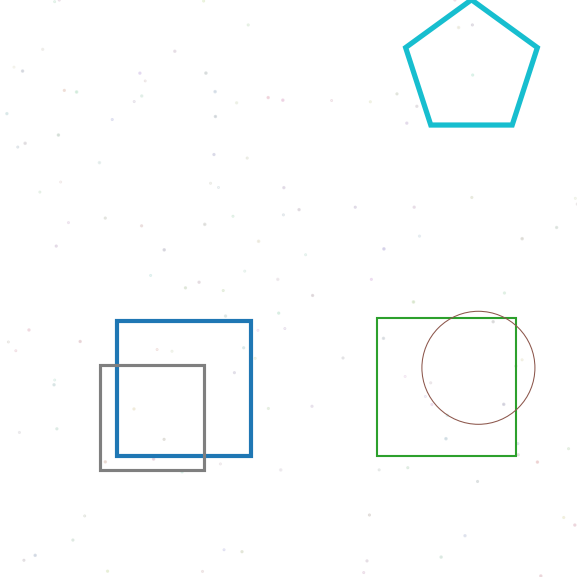[{"shape": "square", "thickness": 2, "radius": 0.58, "center": [0.318, 0.326]}, {"shape": "square", "thickness": 1, "radius": 0.6, "center": [0.773, 0.329]}, {"shape": "circle", "thickness": 0.5, "radius": 0.49, "center": [0.828, 0.362]}, {"shape": "square", "thickness": 1.5, "radius": 0.45, "center": [0.263, 0.276]}, {"shape": "pentagon", "thickness": 2.5, "radius": 0.6, "center": [0.816, 0.88]}]